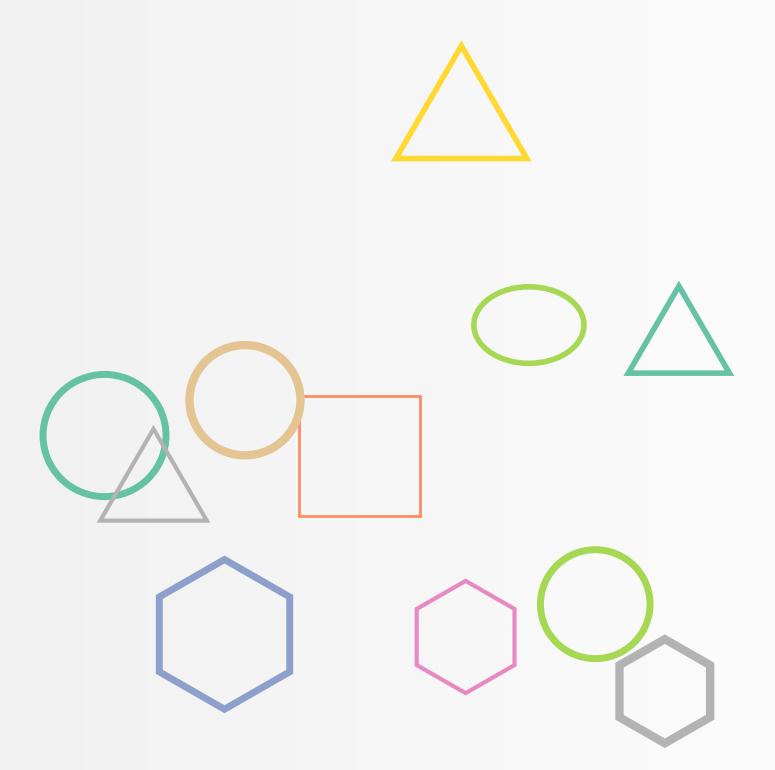[{"shape": "circle", "thickness": 2.5, "radius": 0.4, "center": [0.135, 0.434]}, {"shape": "triangle", "thickness": 2, "radius": 0.38, "center": [0.876, 0.553]}, {"shape": "square", "thickness": 1, "radius": 0.39, "center": [0.464, 0.407]}, {"shape": "hexagon", "thickness": 2.5, "radius": 0.49, "center": [0.29, 0.176]}, {"shape": "hexagon", "thickness": 1.5, "radius": 0.36, "center": [0.601, 0.173]}, {"shape": "circle", "thickness": 2.5, "radius": 0.35, "center": [0.768, 0.215]}, {"shape": "oval", "thickness": 2, "radius": 0.36, "center": [0.682, 0.578]}, {"shape": "triangle", "thickness": 2, "radius": 0.49, "center": [0.595, 0.843]}, {"shape": "circle", "thickness": 3, "radius": 0.36, "center": [0.316, 0.48]}, {"shape": "triangle", "thickness": 1.5, "radius": 0.4, "center": [0.198, 0.364]}, {"shape": "hexagon", "thickness": 3, "radius": 0.34, "center": [0.858, 0.102]}]